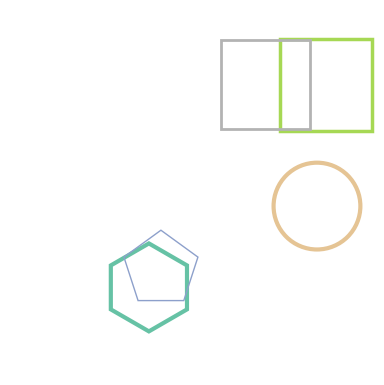[{"shape": "hexagon", "thickness": 3, "radius": 0.57, "center": [0.387, 0.254]}, {"shape": "pentagon", "thickness": 1, "radius": 0.51, "center": [0.418, 0.301]}, {"shape": "square", "thickness": 2.5, "radius": 0.6, "center": [0.848, 0.78]}, {"shape": "circle", "thickness": 3, "radius": 0.56, "center": [0.823, 0.465]}, {"shape": "square", "thickness": 2, "radius": 0.58, "center": [0.69, 0.782]}]